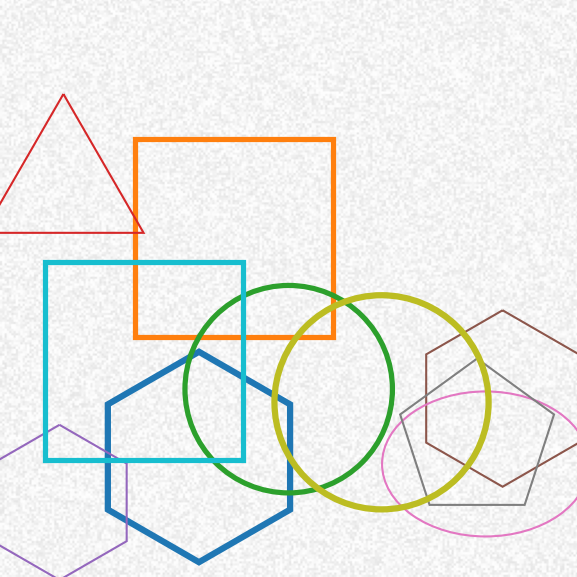[{"shape": "hexagon", "thickness": 3, "radius": 0.91, "center": [0.345, 0.208]}, {"shape": "square", "thickness": 2.5, "radius": 0.86, "center": [0.405, 0.587]}, {"shape": "circle", "thickness": 2.5, "radius": 0.9, "center": [0.5, 0.325]}, {"shape": "triangle", "thickness": 1, "radius": 0.8, "center": [0.11, 0.676]}, {"shape": "hexagon", "thickness": 1, "radius": 0.67, "center": [0.103, 0.129]}, {"shape": "hexagon", "thickness": 1, "radius": 0.76, "center": [0.87, 0.309]}, {"shape": "oval", "thickness": 1, "radius": 0.9, "center": [0.841, 0.196]}, {"shape": "pentagon", "thickness": 1, "radius": 0.7, "center": [0.826, 0.238]}, {"shape": "circle", "thickness": 3, "radius": 0.93, "center": [0.661, 0.302]}, {"shape": "square", "thickness": 2.5, "radius": 0.86, "center": [0.249, 0.374]}]